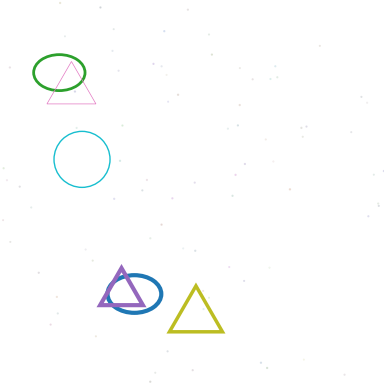[{"shape": "oval", "thickness": 3, "radius": 0.35, "center": [0.349, 0.236]}, {"shape": "oval", "thickness": 2, "radius": 0.33, "center": [0.154, 0.811]}, {"shape": "triangle", "thickness": 3, "radius": 0.32, "center": [0.316, 0.239]}, {"shape": "triangle", "thickness": 0.5, "radius": 0.37, "center": [0.186, 0.767]}, {"shape": "triangle", "thickness": 2.5, "radius": 0.4, "center": [0.509, 0.178]}, {"shape": "circle", "thickness": 1, "radius": 0.36, "center": [0.213, 0.586]}]